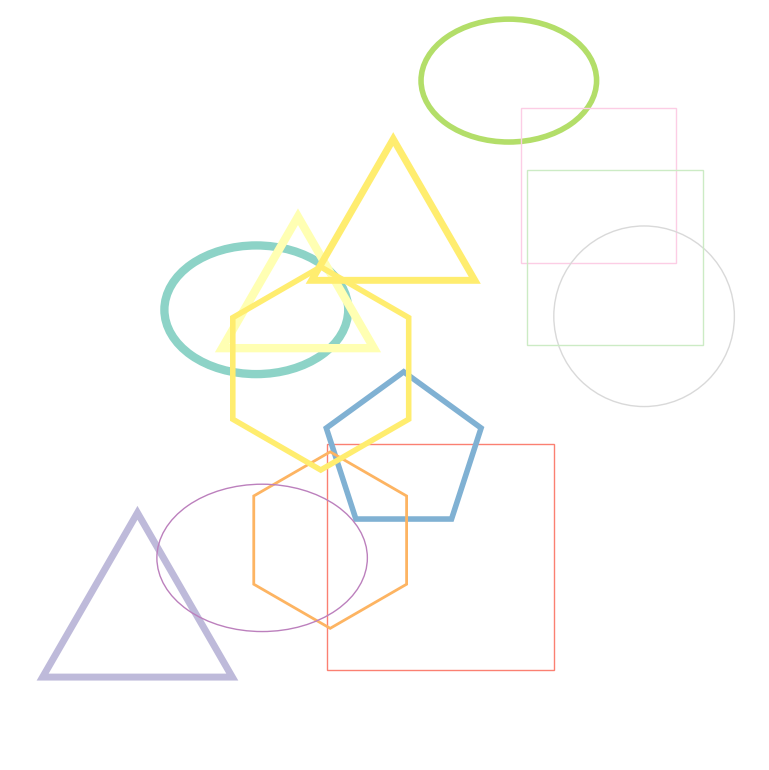[{"shape": "oval", "thickness": 3, "radius": 0.6, "center": [0.333, 0.598]}, {"shape": "triangle", "thickness": 3, "radius": 0.57, "center": [0.387, 0.605]}, {"shape": "triangle", "thickness": 2.5, "radius": 0.71, "center": [0.179, 0.192]}, {"shape": "square", "thickness": 0.5, "radius": 0.74, "center": [0.572, 0.277]}, {"shape": "pentagon", "thickness": 2, "radius": 0.53, "center": [0.524, 0.411]}, {"shape": "hexagon", "thickness": 1, "radius": 0.57, "center": [0.429, 0.299]}, {"shape": "oval", "thickness": 2, "radius": 0.57, "center": [0.661, 0.895]}, {"shape": "square", "thickness": 0.5, "radius": 0.5, "center": [0.777, 0.758]}, {"shape": "circle", "thickness": 0.5, "radius": 0.59, "center": [0.836, 0.589]}, {"shape": "oval", "thickness": 0.5, "radius": 0.68, "center": [0.34, 0.275]}, {"shape": "square", "thickness": 0.5, "radius": 0.57, "center": [0.799, 0.665]}, {"shape": "hexagon", "thickness": 2, "radius": 0.66, "center": [0.417, 0.522]}, {"shape": "triangle", "thickness": 2.5, "radius": 0.61, "center": [0.511, 0.697]}]